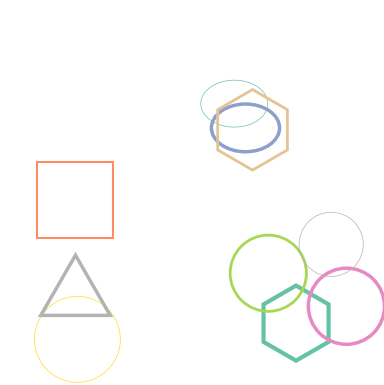[{"shape": "oval", "thickness": 0.5, "radius": 0.44, "center": [0.609, 0.731]}, {"shape": "hexagon", "thickness": 3, "radius": 0.49, "center": [0.769, 0.161]}, {"shape": "square", "thickness": 1.5, "radius": 0.49, "center": [0.195, 0.481]}, {"shape": "oval", "thickness": 2.5, "radius": 0.44, "center": [0.638, 0.668]}, {"shape": "circle", "thickness": 2.5, "radius": 0.49, "center": [0.9, 0.205]}, {"shape": "circle", "thickness": 2, "radius": 0.5, "center": [0.697, 0.29]}, {"shape": "circle", "thickness": 0.5, "radius": 0.56, "center": [0.201, 0.119]}, {"shape": "hexagon", "thickness": 2, "radius": 0.52, "center": [0.656, 0.663]}, {"shape": "circle", "thickness": 0.5, "radius": 0.42, "center": [0.86, 0.365]}, {"shape": "triangle", "thickness": 2.5, "radius": 0.52, "center": [0.196, 0.233]}]